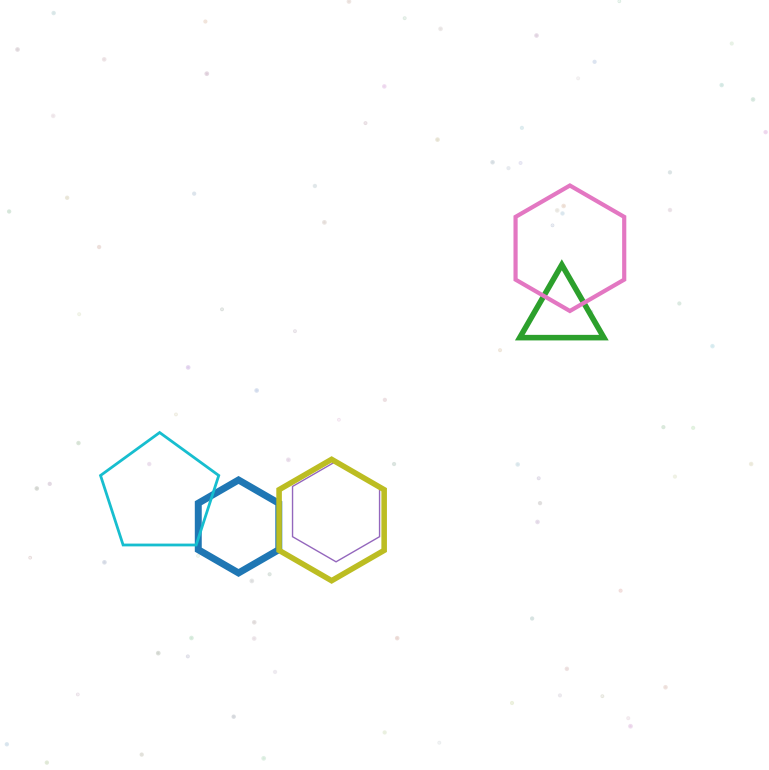[{"shape": "hexagon", "thickness": 2.5, "radius": 0.3, "center": [0.31, 0.316]}, {"shape": "triangle", "thickness": 2, "radius": 0.32, "center": [0.73, 0.593]}, {"shape": "hexagon", "thickness": 0.5, "radius": 0.33, "center": [0.436, 0.336]}, {"shape": "hexagon", "thickness": 1.5, "radius": 0.41, "center": [0.74, 0.678]}, {"shape": "hexagon", "thickness": 2, "radius": 0.39, "center": [0.431, 0.325]}, {"shape": "pentagon", "thickness": 1, "radius": 0.4, "center": [0.207, 0.358]}]